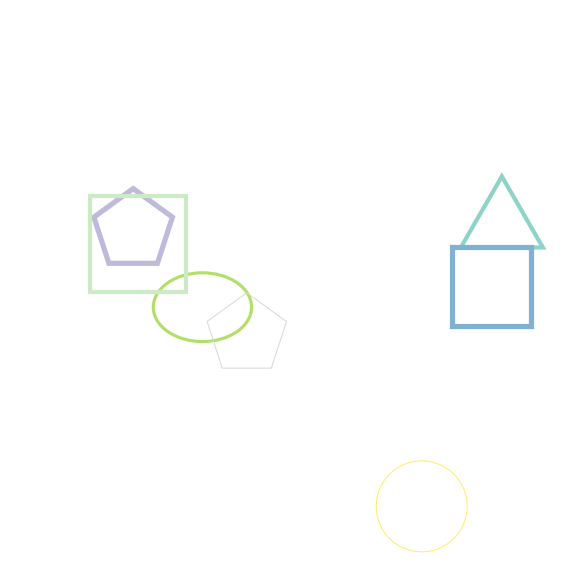[{"shape": "triangle", "thickness": 2, "radius": 0.41, "center": [0.869, 0.612]}, {"shape": "pentagon", "thickness": 2.5, "radius": 0.36, "center": [0.231, 0.601]}, {"shape": "square", "thickness": 2.5, "radius": 0.34, "center": [0.851, 0.502]}, {"shape": "oval", "thickness": 1.5, "radius": 0.43, "center": [0.351, 0.467]}, {"shape": "pentagon", "thickness": 0.5, "radius": 0.36, "center": [0.427, 0.42]}, {"shape": "square", "thickness": 2, "radius": 0.42, "center": [0.24, 0.576]}, {"shape": "circle", "thickness": 0.5, "radius": 0.39, "center": [0.73, 0.122]}]